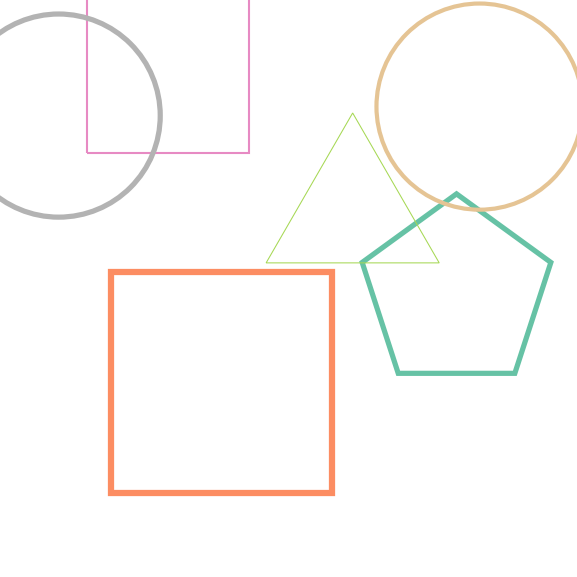[{"shape": "pentagon", "thickness": 2.5, "radius": 0.86, "center": [0.791, 0.492]}, {"shape": "square", "thickness": 3, "radius": 0.96, "center": [0.383, 0.337]}, {"shape": "square", "thickness": 1, "radius": 0.7, "center": [0.291, 0.875]}, {"shape": "triangle", "thickness": 0.5, "radius": 0.87, "center": [0.611, 0.63]}, {"shape": "circle", "thickness": 2, "radius": 0.89, "center": [0.83, 0.815]}, {"shape": "circle", "thickness": 2.5, "radius": 0.88, "center": [0.102, 0.799]}]